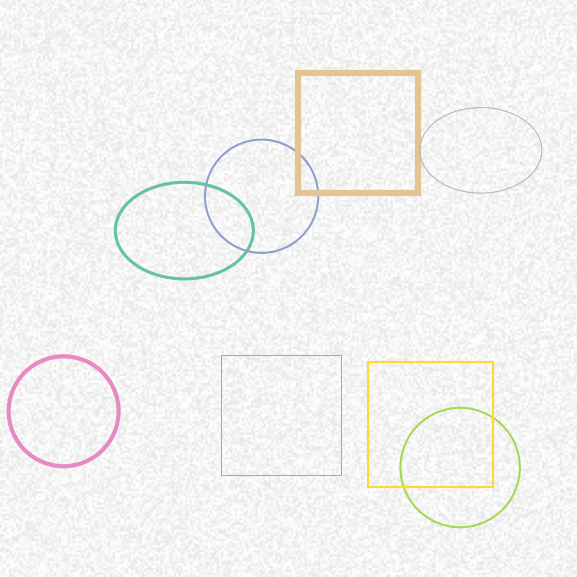[{"shape": "oval", "thickness": 1.5, "radius": 0.6, "center": [0.319, 0.6]}, {"shape": "square", "thickness": 0.5, "radius": 0.52, "center": [0.486, 0.28]}, {"shape": "circle", "thickness": 1, "radius": 0.49, "center": [0.453, 0.659]}, {"shape": "circle", "thickness": 2, "radius": 0.48, "center": [0.11, 0.287]}, {"shape": "circle", "thickness": 1, "radius": 0.52, "center": [0.797, 0.19]}, {"shape": "square", "thickness": 1, "radius": 0.54, "center": [0.745, 0.265]}, {"shape": "square", "thickness": 3, "radius": 0.52, "center": [0.62, 0.768]}, {"shape": "oval", "thickness": 0.5, "radius": 0.53, "center": [0.833, 0.739]}]